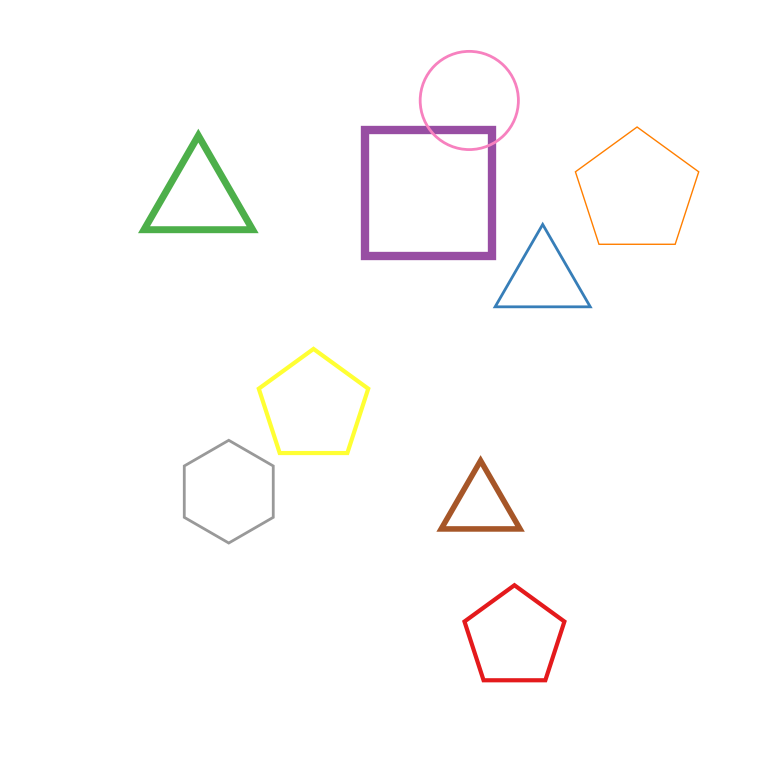[{"shape": "pentagon", "thickness": 1.5, "radius": 0.34, "center": [0.668, 0.172]}, {"shape": "triangle", "thickness": 1, "radius": 0.36, "center": [0.705, 0.637]}, {"shape": "triangle", "thickness": 2.5, "radius": 0.41, "center": [0.258, 0.742]}, {"shape": "square", "thickness": 3, "radius": 0.41, "center": [0.556, 0.75]}, {"shape": "pentagon", "thickness": 0.5, "radius": 0.42, "center": [0.827, 0.751]}, {"shape": "pentagon", "thickness": 1.5, "radius": 0.37, "center": [0.407, 0.472]}, {"shape": "triangle", "thickness": 2, "radius": 0.3, "center": [0.624, 0.343]}, {"shape": "circle", "thickness": 1, "radius": 0.32, "center": [0.609, 0.87]}, {"shape": "hexagon", "thickness": 1, "radius": 0.33, "center": [0.297, 0.361]}]